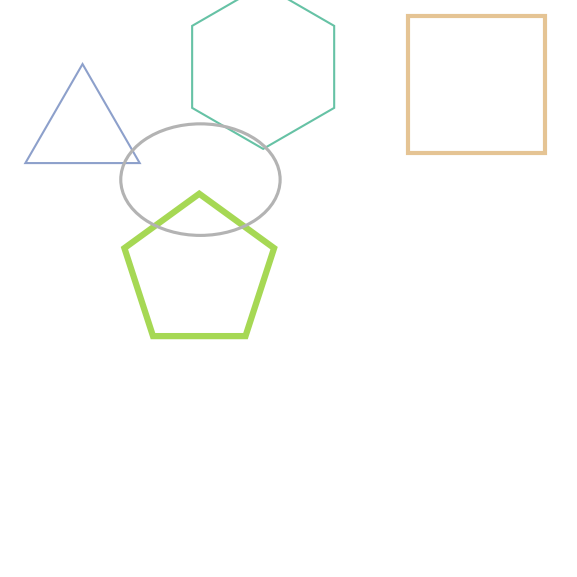[{"shape": "hexagon", "thickness": 1, "radius": 0.71, "center": [0.456, 0.883]}, {"shape": "triangle", "thickness": 1, "radius": 0.57, "center": [0.143, 0.774]}, {"shape": "pentagon", "thickness": 3, "radius": 0.68, "center": [0.345, 0.527]}, {"shape": "square", "thickness": 2, "radius": 0.59, "center": [0.825, 0.853]}, {"shape": "oval", "thickness": 1.5, "radius": 0.69, "center": [0.347, 0.688]}]